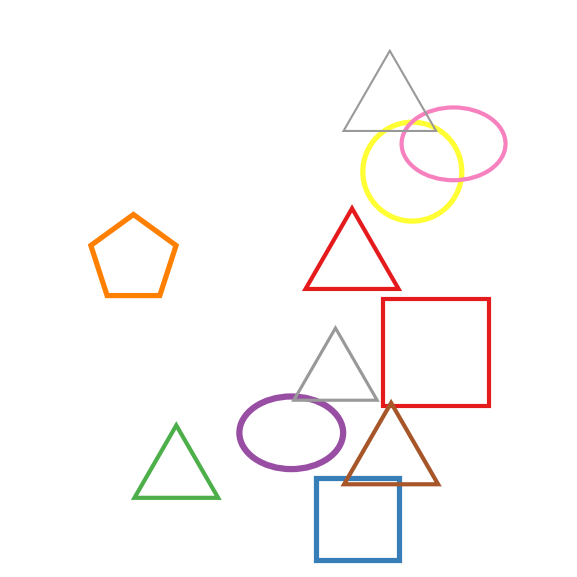[{"shape": "square", "thickness": 2, "radius": 0.46, "center": [0.755, 0.389]}, {"shape": "triangle", "thickness": 2, "radius": 0.46, "center": [0.61, 0.545]}, {"shape": "square", "thickness": 2.5, "radius": 0.36, "center": [0.619, 0.1]}, {"shape": "triangle", "thickness": 2, "radius": 0.42, "center": [0.305, 0.179]}, {"shape": "oval", "thickness": 3, "radius": 0.45, "center": [0.504, 0.25]}, {"shape": "pentagon", "thickness": 2.5, "radius": 0.39, "center": [0.231, 0.55]}, {"shape": "circle", "thickness": 2.5, "radius": 0.43, "center": [0.714, 0.702]}, {"shape": "triangle", "thickness": 2, "radius": 0.47, "center": [0.677, 0.208]}, {"shape": "oval", "thickness": 2, "radius": 0.45, "center": [0.785, 0.75]}, {"shape": "triangle", "thickness": 1.5, "radius": 0.42, "center": [0.581, 0.348]}, {"shape": "triangle", "thickness": 1, "radius": 0.46, "center": [0.675, 0.819]}]